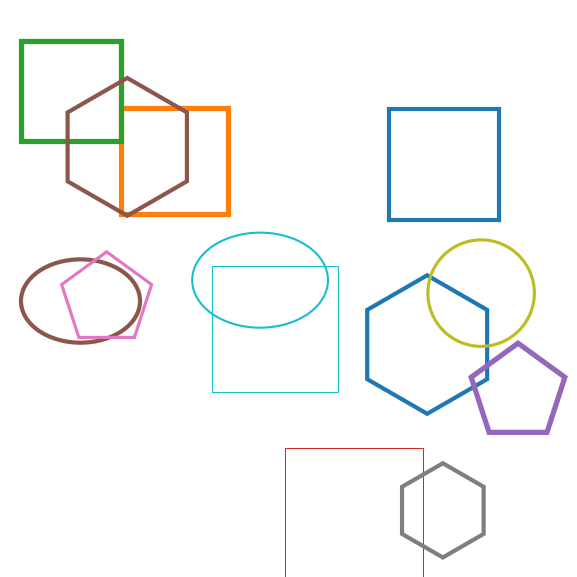[{"shape": "hexagon", "thickness": 2, "radius": 0.6, "center": [0.74, 0.403]}, {"shape": "square", "thickness": 2, "radius": 0.48, "center": [0.769, 0.714]}, {"shape": "square", "thickness": 2.5, "radius": 0.46, "center": [0.302, 0.72]}, {"shape": "square", "thickness": 2.5, "radius": 0.43, "center": [0.123, 0.842]}, {"shape": "square", "thickness": 0.5, "radius": 0.6, "center": [0.613, 0.104]}, {"shape": "pentagon", "thickness": 2.5, "radius": 0.43, "center": [0.897, 0.32]}, {"shape": "oval", "thickness": 2, "radius": 0.52, "center": [0.139, 0.478]}, {"shape": "hexagon", "thickness": 2, "radius": 0.6, "center": [0.22, 0.745]}, {"shape": "pentagon", "thickness": 1.5, "radius": 0.41, "center": [0.185, 0.481]}, {"shape": "hexagon", "thickness": 2, "radius": 0.41, "center": [0.767, 0.115]}, {"shape": "circle", "thickness": 1.5, "radius": 0.46, "center": [0.833, 0.492]}, {"shape": "square", "thickness": 0.5, "radius": 0.55, "center": [0.477, 0.43]}, {"shape": "oval", "thickness": 1, "radius": 0.59, "center": [0.45, 0.514]}]